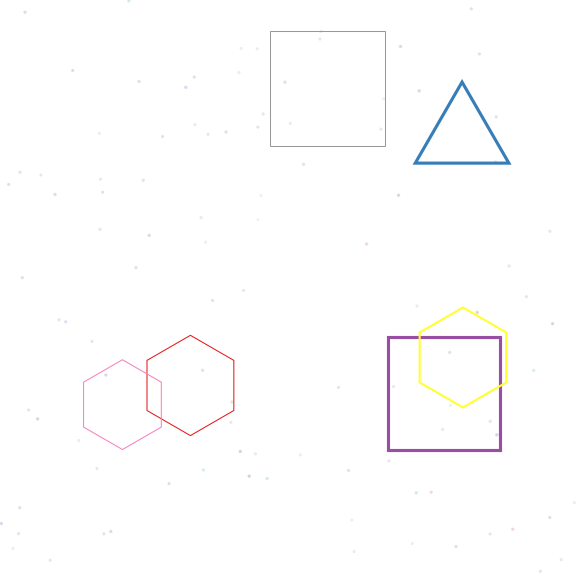[{"shape": "hexagon", "thickness": 0.5, "radius": 0.43, "center": [0.33, 0.332]}, {"shape": "triangle", "thickness": 1.5, "radius": 0.47, "center": [0.8, 0.763]}, {"shape": "square", "thickness": 1.5, "radius": 0.49, "center": [0.769, 0.318]}, {"shape": "hexagon", "thickness": 1, "radius": 0.43, "center": [0.802, 0.38]}, {"shape": "hexagon", "thickness": 0.5, "radius": 0.39, "center": [0.212, 0.298]}, {"shape": "square", "thickness": 0.5, "radius": 0.5, "center": [0.566, 0.846]}]